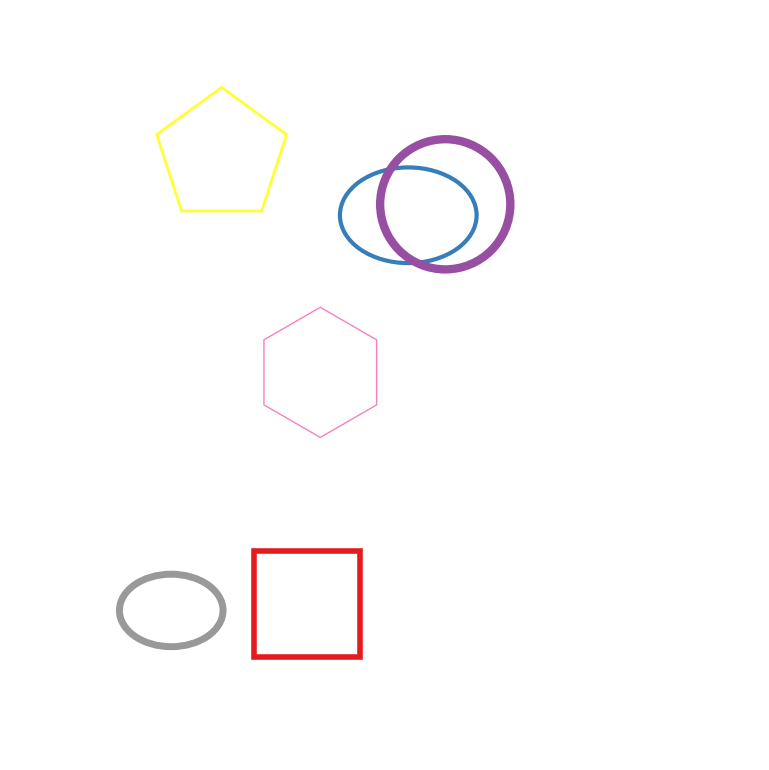[{"shape": "square", "thickness": 2, "radius": 0.34, "center": [0.399, 0.215]}, {"shape": "oval", "thickness": 1.5, "radius": 0.44, "center": [0.53, 0.72]}, {"shape": "circle", "thickness": 3, "radius": 0.42, "center": [0.578, 0.735]}, {"shape": "pentagon", "thickness": 1, "radius": 0.44, "center": [0.288, 0.798]}, {"shape": "hexagon", "thickness": 0.5, "radius": 0.42, "center": [0.416, 0.516]}, {"shape": "oval", "thickness": 2.5, "radius": 0.34, "center": [0.222, 0.207]}]